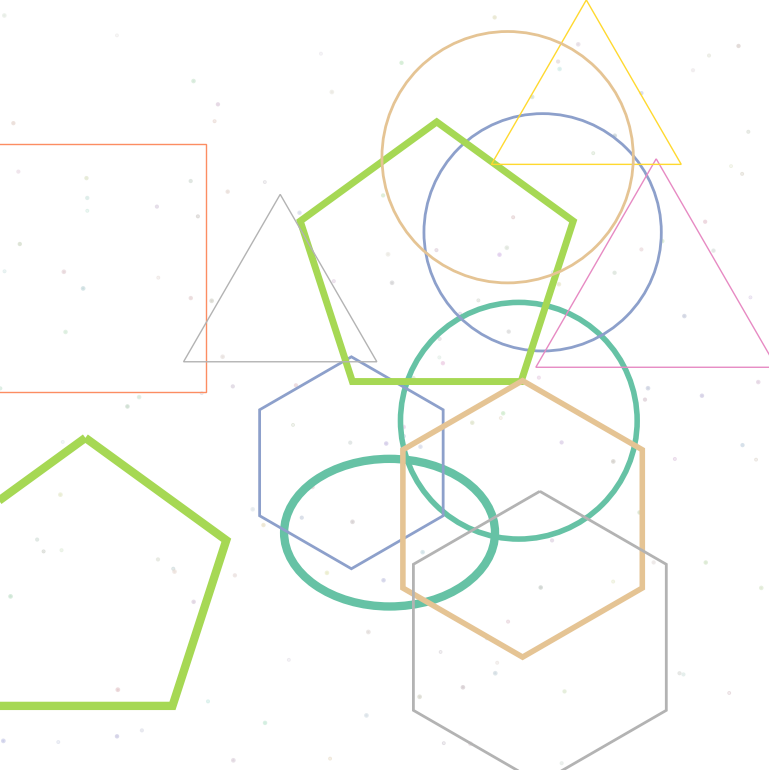[{"shape": "oval", "thickness": 3, "radius": 0.68, "center": [0.506, 0.308]}, {"shape": "circle", "thickness": 2, "radius": 0.77, "center": [0.674, 0.454]}, {"shape": "square", "thickness": 0.5, "radius": 0.8, "center": [0.107, 0.652]}, {"shape": "circle", "thickness": 1, "radius": 0.77, "center": [0.705, 0.698]}, {"shape": "hexagon", "thickness": 1, "radius": 0.69, "center": [0.456, 0.399]}, {"shape": "triangle", "thickness": 0.5, "radius": 0.9, "center": [0.852, 0.613]}, {"shape": "pentagon", "thickness": 2.5, "radius": 0.93, "center": [0.567, 0.655]}, {"shape": "pentagon", "thickness": 3, "radius": 0.96, "center": [0.111, 0.239]}, {"shape": "triangle", "thickness": 0.5, "radius": 0.71, "center": [0.761, 0.858]}, {"shape": "hexagon", "thickness": 2, "radius": 0.9, "center": [0.679, 0.326]}, {"shape": "circle", "thickness": 1, "radius": 0.82, "center": [0.659, 0.796]}, {"shape": "triangle", "thickness": 0.5, "radius": 0.72, "center": [0.364, 0.603]}, {"shape": "hexagon", "thickness": 1, "radius": 0.95, "center": [0.701, 0.172]}]